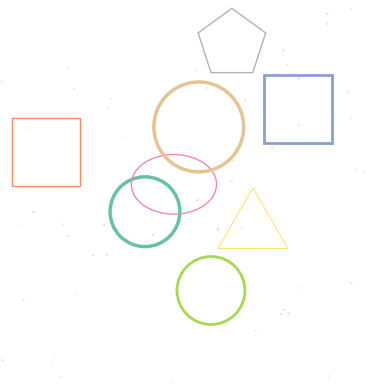[{"shape": "circle", "thickness": 2.5, "radius": 0.45, "center": [0.377, 0.45]}, {"shape": "square", "thickness": 1, "radius": 0.44, "center": [0.119, 0.606]}, {"shape": "square", "thickness": 2, "radius": 0.44, "center": [0.774, 0.717]}, {"shape": "oval", "thickness": 1, "radius": 0.55, "center": [0.452, 0.521]}, {"shape": "circle", "thickness": 2, "radius": 0.44, "center": [0.548, 0.245]}, {"shape": "triangle", "thickness": 0.5, "radius": 0.52, "center": [0.657, 0.407]}, {"shape": "circle", "thickness": 2.5, "radius": 0.58, "center": [0.516, 0.67]}, {"shape": "pentagon", "thickness": 1, "radius": 0.46, "center": [0.602, 0.886]}]